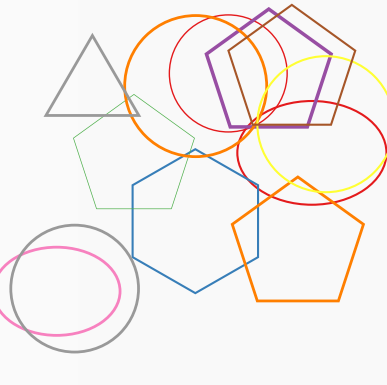[{"shape": "oval", "thickness": 1.5, "radius": 0.96, "center": [0.805, 0.603]}, {"shape": "circle", "thickness": 1, "radius": 0.76, "center": [0.589, 0.809]}, {"shape": "hexagon", "thickness": 1.5, "radius": 0.93, "center": [0.504, 0.426]}, {"shape": "pentagon", "thickness": 0.5, "radius": 0.82, "center": [0.346, 0.591]}, {"shape": "pentagon", "thickness": 2.5, "radius": 0.85, "center": [0.694, 0.807]}, {"shape": "pentagon", "thickness": 2, "radius": 0.89, "center": [0.769, 0.362]}, {"shape": "circle", "thickness": 2, "radius": 0.92, "center": [0.505, 0.776]}, {"shape": "circle", "thickness": 1.5, "radius": 0.88, "center": [0.841, 0.677]}, {"shape": "pentagon", "thickness": 1.5, "radius": 0.86, "center": [0.753, 0.815]}, {"shape": "oval", "thickness": 2, "radius": 0.82, "center": [0.146, 0.243]}, {"shape": "circle", "thickness": 2, "radius": 0.82, "center": [0.193, 0.25]}, {"shape": "triangle", "thickness": 2, "radius": 0.69, "center": [0.238, 0.769]}]